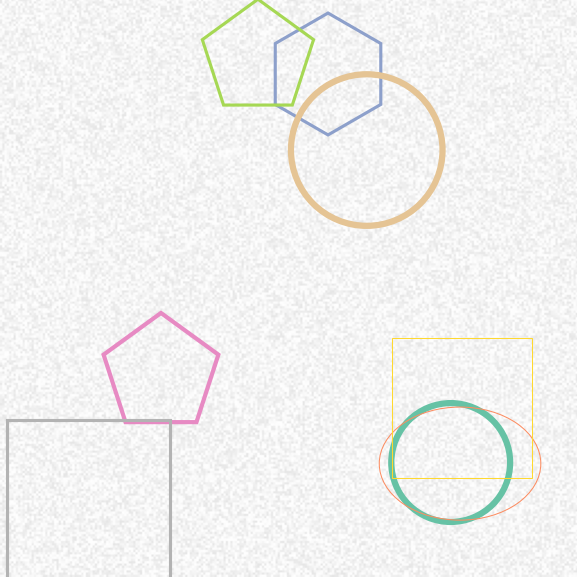[{"shape": "circle", "thickness": 3, "radius": 0.51, "center": [0.78, 0.198]}, {"shape": "oval", "thickness": 0.5, "radius": 0.7, "center": [0.797, 0.196]}, {"shape": "hexagon", "thickness": 1.5, "radius": 0.53, "center": [0.568, 0.871]}, {"shape": "pentagon", "thickness": 2, "radius": 0.52, "center": [0.279, 0.353]}, {"shape": "pentagon", "thickness": 1.5, "radius": 0.51, "center": [0.447, 0.899]}, {"shape": "square", "thickness": 0.5, "radius": 0.61, "center": [0.8, 0.292]}, {"shape": "circle", "thickness": 3, "radius": 0.66, "center": [0.635, 0.739]}, {"shape": "square", "thickness": 1.5, "radius": 0.71, "center": [0.154, 0.13]}]